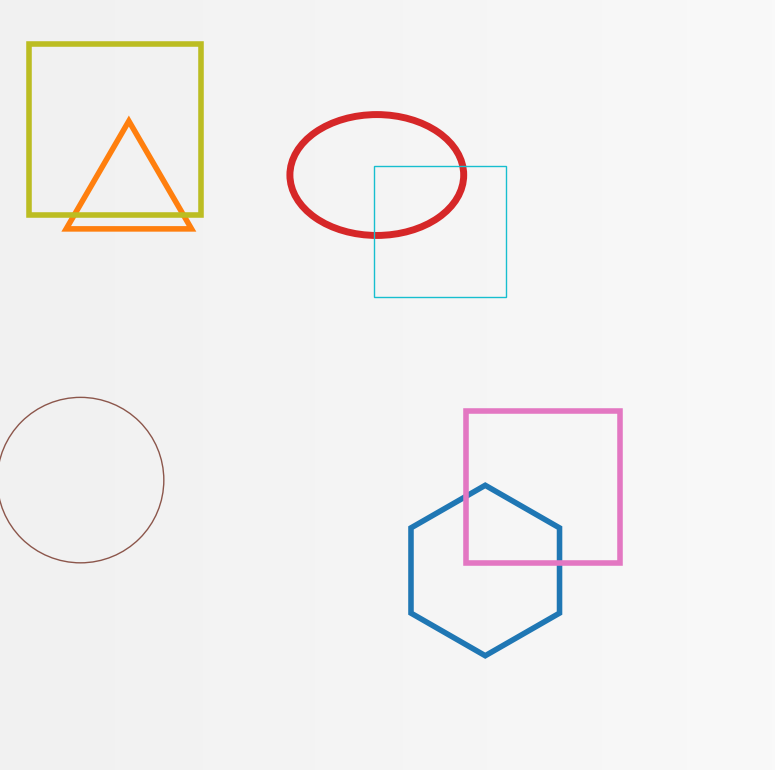[{"shape": "hexagon", "thickness": 2, "radius": 0.55, "center": [0.626, 0.259]}, {"shape": "triangle", "thickness": 2, "radius": 0.47, "center": [0.166, 0.749]}, {"shape": "oval", "thickness": 2.5, "radius": 0.56, "center": [0.486, 0.773]}, {"shape": "circle", "thickness": 0.5, "radius": 0.54, "center": [0.104, 0.377]}, {"shape": "square", "thickness": 2, "radius": 0.5, "center": [0.701, 0.368]}, {"shape": "square", "thickness": 2, "radius": 0.55, "center": [0.148, 0.832]}, {"shape": "square", "thickness": 0.5, "radius": 0.43, "center": [0.568, 0.699]}]